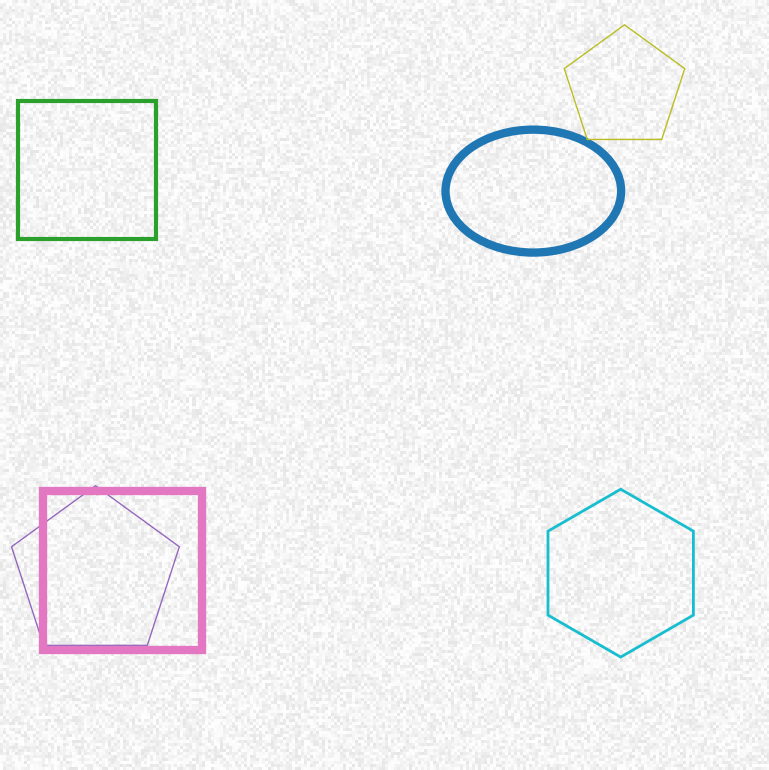[{"shape": "oval", "thickness": 3, "radius": 0.57, "center": [0.693, 0.752]}, {"shape": "square", "thickness": 1.5, "radius": 0.45, "center": [0.113, 0.779]}, {"shape": "pentagon", "thickness": 0.5, "radius": 0.57, "center": [0.124, 0.255]}, {"shape": "square", "thickness": 3, "radius": 0.52, "center": [0.159, 0.259]}, {"shape": "pentagon", "thickness": 0.5, "radius": 0.41, "center": [0.811, 0.885]}, {"shape": "hexagon", "thickness": 1, "radius": 0.55, "center": [0.806, 0.256]}]